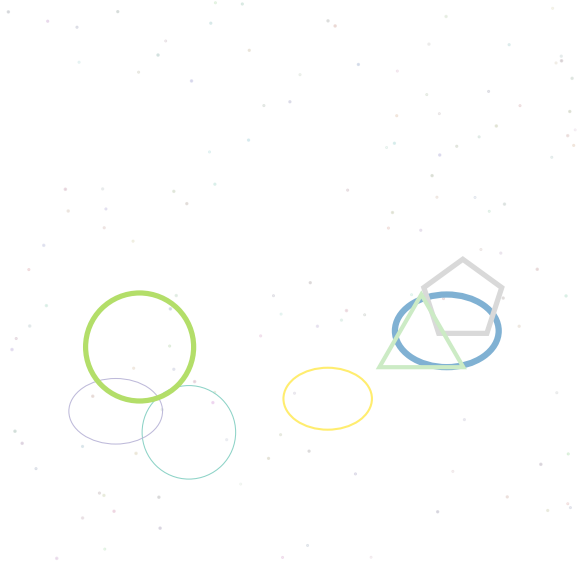[{"shape": "circle", "thickness": 0.5, "radius": 0.4, "center": [0.327, 0.251]}, {"shape": "oval", "thickness": 0.5, "radius": 0.41, "center": [0.2, 0.287]}, {"shape": "oval", "thickness": 3, "radius": 0.45, "center": [0.774, 0.426]}, {"shape": "circle", "thickness": 2.5, "radius": 0.47, "center": [0.242, 0.398]}, {"shape": "pentagon", "thickness": 2.5, "radius": 0.35, "center": [0.801, 0.479]}, {"shape": "triangle", "thickness": 2, "radius": 0.42, "center": [0.73, 0.405]}, {"shape": "oval", "thickness": 1, "radius": 0.38, "center": [0.567, 0.309]}]